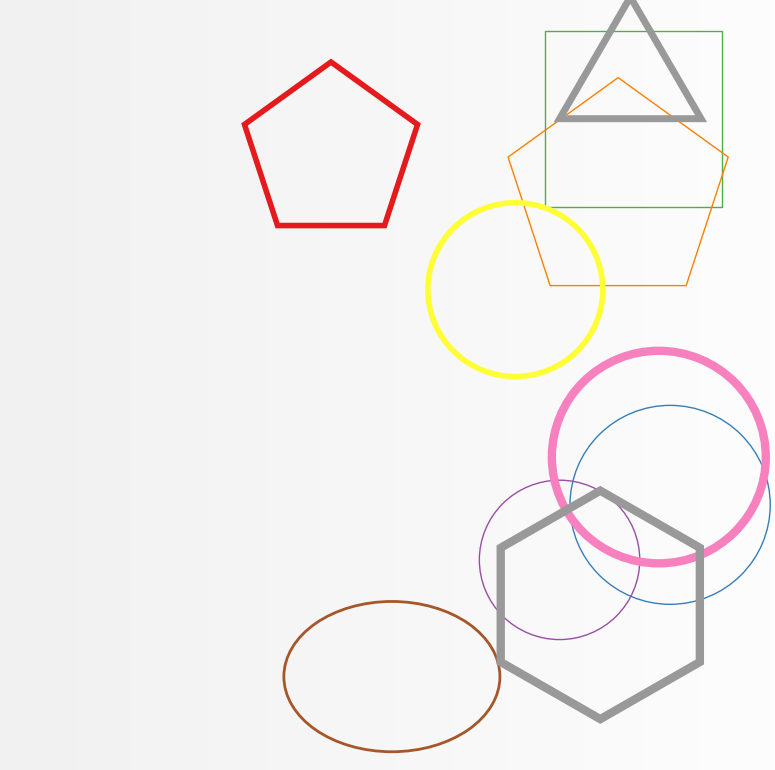[{"shape": "pentagon", "thickness": 2, "radius": 0.59, "center": [0.427, 0.802]}, {"shape": "circle", "thickness": 0.5, "radius": 0.65, "center": [0.865, 0.344]}, {"shape": "square", "thickness": 0.5, "radius": 0.57, "center": [0.817, 0.845]}, {"shape": "circle", "thickness": 0.5, "radius": 0.52, "center": [0.722, 0.273]}, {"shape": "pentagon", "thickness": 0.5, "radius": 0.75, "center": [0.798, 0.75]}, {"shape": "circle", "thickness": 2, "radius": 0.56, "center": [0.665, 0.624]}, {"shape": "oval", "thickness": 1, "radius": 0.7, "center": [0.506, 0.121]}, {"shape": "circle", "thickness": 3, "radius": 0.69, "center": [0.85, 0.406]}, {"shape": "hexagon", "thickness": 3, "radius": 0.74, "center": [0.775, 0.214]}, {"shape": "triangle", "thickness": 2.5, "radius": 0.53, "center": [0.813, 0.899]}]